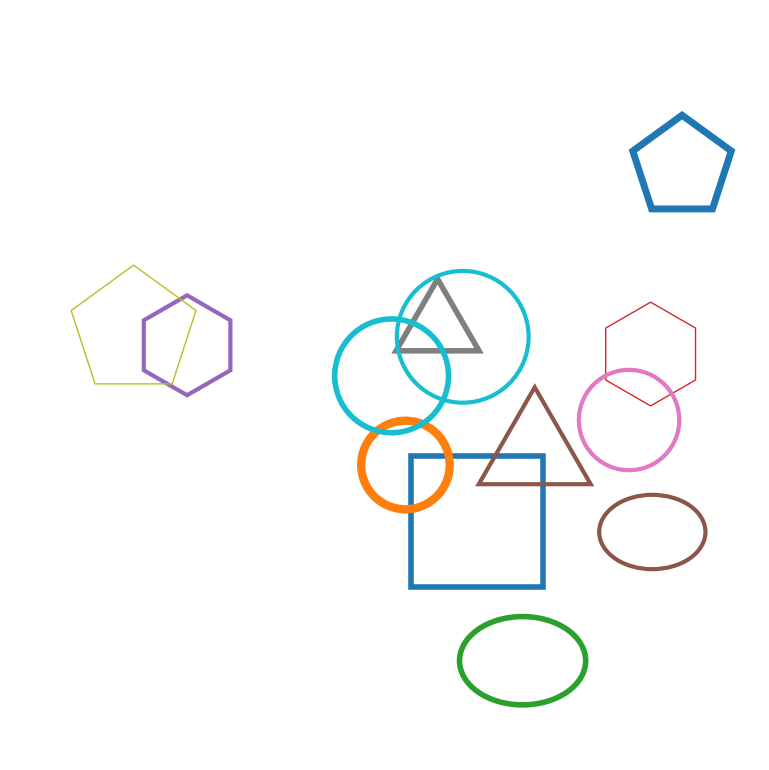[{"shape": "square", "thickness": 2, "radius": 0.43, "center": [0.62, 0.323]}, {"shape": "pentagon", "thickness": 2.5, "radius": 0.34, "center": [0.886, 0.783]}, {"shape": "circle", "thickness": 3, "radius": 0.29, "center": [0.527, 0.396]}, {"shape": "oval", "thickness": 2, "radius": 0.41, "center": [0.679, 0.142]}, {"shape": "hexagon", "thickness": 0.5, "radius": 0.34, "center": [0.845, 0.54]}, {"shape": "hexagon", "thickness": 1.5, "radius": 0.32, "center": [0.243, 0.552]}, {"shape": "triangle", "thickness": 1.5, "radius": 0.42, "center": [0.694, 0.413]}, {"shape": "oval", "thickness": 1.5, "radius": 0.34, "center": [0.847, 0.309]}, {"shape": "circle", "thickness": 1.5, "radius": 0.33, "center": [0.817, 0.455]}, {"shape": "triangle", "thickness": 2, "radius": 0.31, "center": [0.568, 0.575]}, {"shape": "pentagon", "thickness": 0.5, "radius": 0.43, "center": [0.174, 0.57]}, {"shape": "circle", "thickness": 2, "radius": 0.37, "center": [0.509, 0.512]}, {"shape": "circle", "thickness": 1.5, "radius": 0.43, "center": [0.601, 0.563]}]